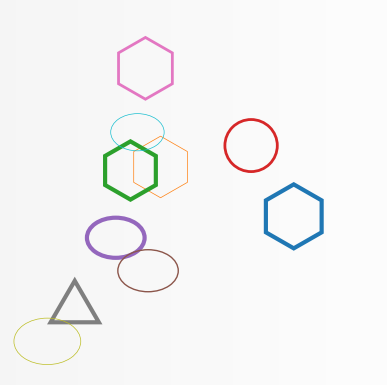[{"shape": "hexagon", "thickness": 3, "radius": 0.42, "center": [0.758, 0.438]}, {"shape": "hexagon", "thickness": 0.5, "radius": 0.4, "center": [0.414, 0.566]}, {"shape": "hexagon", "thickness": 3, "radius": 0.38, "center": [0.337, 0.557]}, {"shape": "circle", "thickness": 2, "radius": 0.34, "center": [0.648, 0.622]}, {"shape": "oval", "thickness": 3, "radius": 0.37, "center": [0.299, 0.382]}, {"shape": "oval", "thickness": 1, "radius": 0.39, "center": [0.382, 0.297]}, {"shape": "hexagon", "thickness": 2, "radius": 0.4, "center": [0.375, 0.823]}, {"shape": "triangle", "thickness": 3, "radius": 0.36, "center": [0.193, 0.199]}, {"shape": "oval", "thickness": 0.5, "radius": 0.43, "center": [0.122, 0.113]}, {"shape": "oval", "thickness": 0.5, "radius": 0.34, "center": [0.355, 0.657]}]